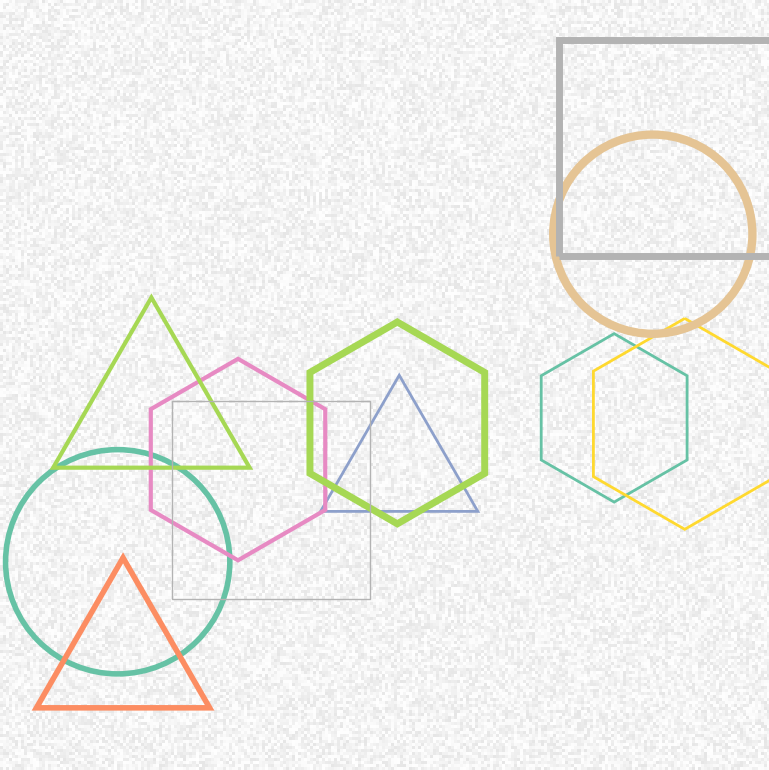[{"shape": "circle", "thickness": 2, "radius": 0.73, "center": [0.153, 0.27]}, {"shape": "hexagon", "thickness": 1, "radius": 0.55, "center": [0.798, 0.457]}, {"shape": "triangle", "thickness": 2, "radius": 0.65, "center": [0.16, 0.146]}, {"shape": "triangle", "thickness": 1, "radius": 0.59, "center": [0.518, 0.395]}, {"shape": "hexagon", "thickness": 1.5, "radius": 0.65, "center": [0.309, 0.403]}, {"shape": "triangle", "thickness": 1.5, "radius": 0.74, "center": [0.197, 0.466]}, {"shape": "hexagon", "thickness": 2.5, "radius": 0.66, "center": [0.516, 0.451]}, {"shape": "hexagon", "thickness": 1, "radius": 0.68, "center": [0.889, 0.45]}, {"shape": "circle", "thickness": 3, "radius": 0.65, "center": [0.848, 0.696]}, {"shape": "square", "thickness": 0.5, "radius": 0.64, "center": [0.352, 0.351]}, {"shape": "square", "thickness": 2.5, "radius": 0.7, "center": [0.866, 0.808]}]